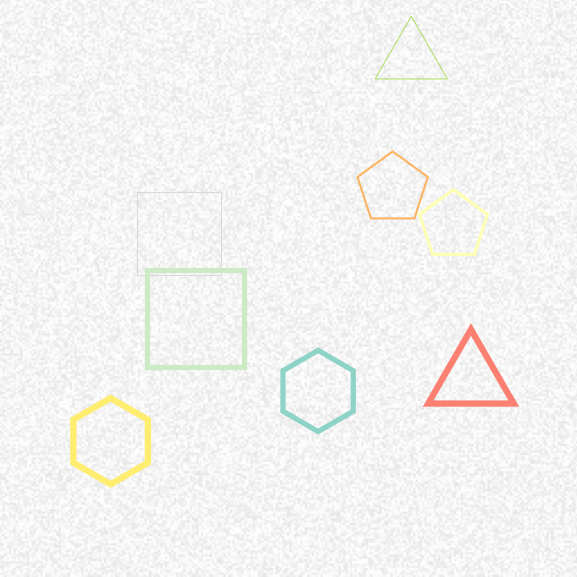[{"shape": "hexagon", "thickness": 2.5, "radius": 0.35, "center": [0.551, 0.322]}, {"shape": "pentagon", "thickness": 1.5, "radius": 0.31, "center": [0.785, 0.609]}, {"shape": "triangle", "thickness": 3, "radius": 0.43, "center": [0.816, 0.343]}, {"shape": "pentagon", "thickness": 1, "radius": 0.32, "center": [0.68, 0.673]}, {"shape": "triangle", "thickness": 0.5, "radius": 0.36, "center": [0.712, 0.899]}, {"shape": "square", "thickness": 0.5, "radius": 0.36, "center": [0.31, 0.595]}, {"shape": "square", "thickness": 2.5, "radius": 0.42, "center": [0.339, 0.448]}, {"shape": "hexagon", "thickness": 3, "radius": 0.37, "center": [0.192, 0.235]}]